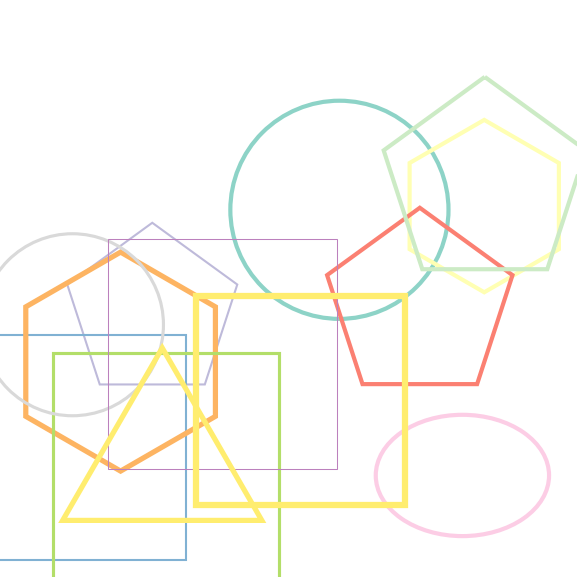[{"shape": "circle", "thickness": 2, "radius": 0.94, "center": [0.588, 0.636]}, {"shape": "hexagon", "thickness": 2, "radius": 0.75, "center": [0.839, 0.642]}, {"shape": "pentagon", "thickness": 1, "radius": 0.77, "center": [0.264, 0.459]}, {"shape": "pentagon", "thickness": 2, "radius": 0.84, "center": [0.727, 0.471]}, {"shape": "square", "thickness": 1, "radius": 0.98, "center": [0.126, 0.224]}, {"shape": "hexagon", "thickness": 2.5, "radius": 0.95, "center": [0.209, 0.373]}, {"shape": "square", "thickness": 1.5, "radius": 0.98, "center": [0.287, 0.191]}, {"shape": "oval", "thickness": 2, "radius": 0.75, "center": [0.801, 0.176]}, {"shape": "circle", "thickness": 1.5, "radius": 0.79, "center": [0.125, 0.437]}, {"shape": "square", "thickness": 0.5, "radius": 1.0, "center": [0.385, 0.386]}, {"shape": "pentagon", "thickness": 2, "radius": 0.92, "center": [0.839, 0.682]}, {"shape": "square", "thickness": 3, "radius": 0.91, "center": [0.52, 0.306]}, {"shape": "triangle", "thickness": 2.5, "radius": 1.0, "center": [0.281, 0.198]}]